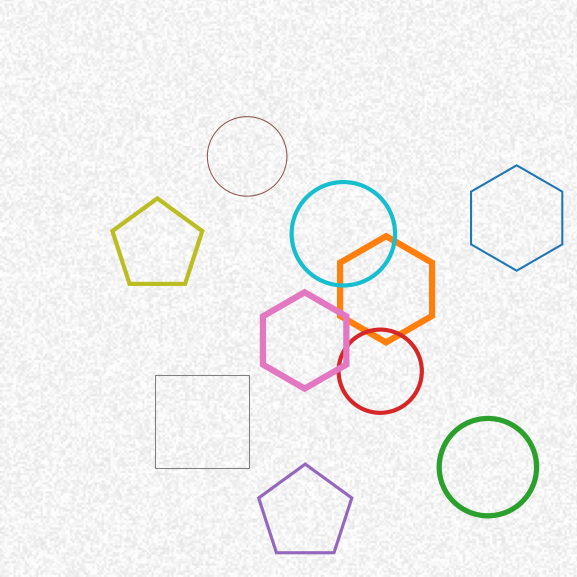[{"shape": "hexagon", "thickness": 1, "radius": 0.46, "center": [0.895, 0.622]}, {"shape": "hexagon", "thickness": 3, "radius": 0.46, "center": [0.669, 0.498]}, {"shape": "circle", "thickness": 2.5, "radius": 0.42, "center": [0.845, 0.19]}, {"shape": "circle", "thickness": 2, "radius": 0.36, "center": [0.658, 0.356]}, {"shape": "pentagon", "thickness": 1.5, "radius": 0.42, "center": [0.529, 0.111]}, {"shape": "circle", "thickness": 0.5, "radius": 0.34, "center": [0.428, 0.728]}, {"shape": "hexagon", "thickness": 3, "radius": 0.42, "center": [0.528, 0.41]}, {"shape": "square", "thickness": 0.5, "radius": 0.4, "center": [0.35, 0.269]}, {"shape": "pentagon", "thickness": 2, "radius": 0.41, "center": [0.272, 0.574]}, {"shape": "circle", "thickness": 2, "radius": 0.45, "center": [0.595, 0.594]}]